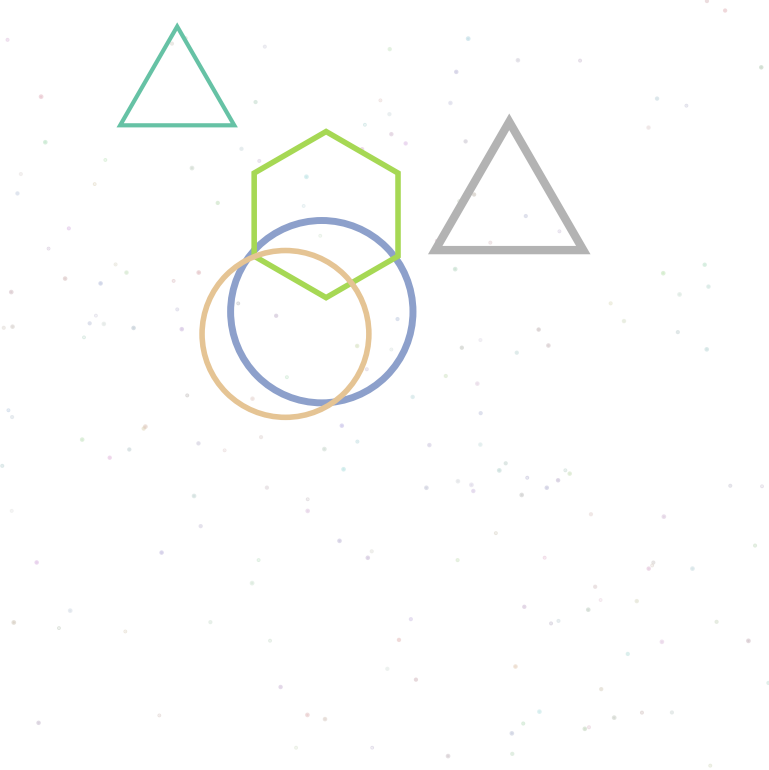[{"shape": "triangle", "thickness": 1.5, "radius": 0.43, "center": [0.23, 0.88]}, {"shape": "circle", "thickness": 2.5, "radius": 0.59, "center": [0.418, 0.595]}, {"shape": "hexagon", "thickness": 2, "radius": 0.54, "center": [0.424, 0.721]}, {"shape": "circle", "thickness": 2, "radius": 0.54, "center": [0.371, 0.566]}, {"shape": "triangle", "thickness": 3, "radius": 0.56, "center": [0.661, 0.731]}]